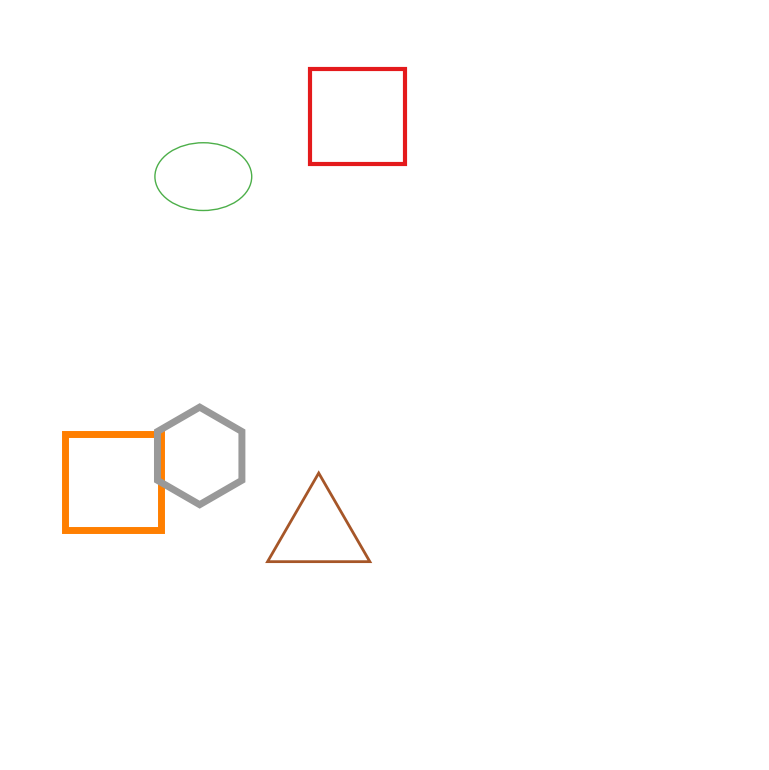[{"shape": "square", "thickness": 1.5, "radius": 0.31, "center": [0.464, 0.849]}, {"shape": "oval", "thickness": 0.5, "radius": 0.31, "center": [0.264, 0.771]}, {"shape": "square", "thickness": 2.5, "radius": 0.31, "center": [0.147, 0.374]}, {"shape": "triangle", "thickness": 1, "radius": 0.38, "center": [0.414, 0.309]}, {"shape": "hexagon", "thickness": 2.5, "radius": 0.32, "center": [0.259, 0.408]}]